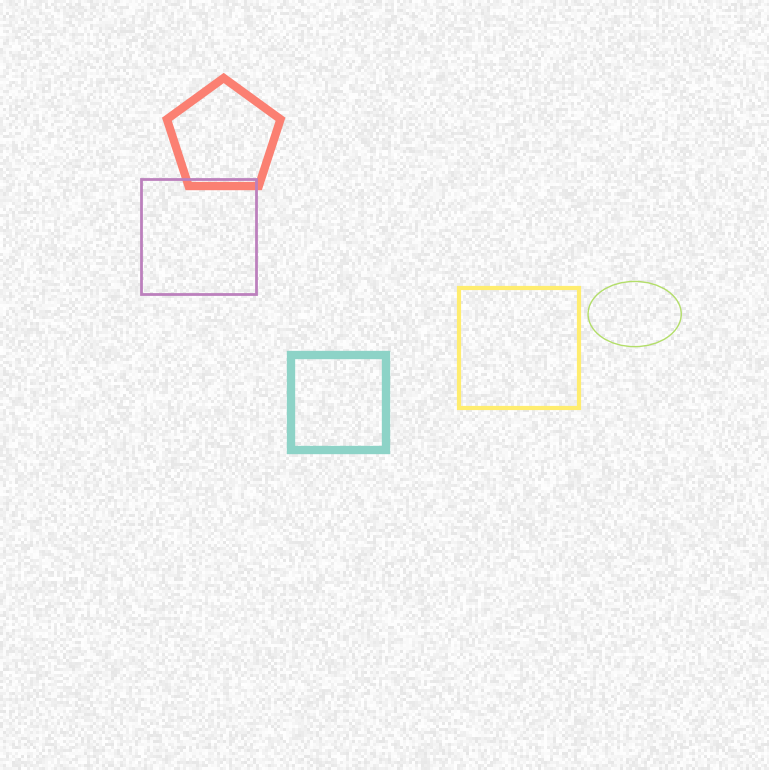[{"shape": "square", "thickness": 3, "radius": 0.31, "center": [0.44, 0.478]}, {"shape": "pentagon", "thickness": 3, "radius": 0.39, "center": [0.291, 0.821]}, {"shape": "oval", "thickness": 0.5, "radius": 0.3, "center": [0.824, 0.592]}, {"shape": "square", "thickness": 1, "radius": 0.37, "center": [0.257, 0.693]}, {"shape": "square", "thickness": 1.5, "radius": 0.39, "center": [0.674, 0.548]}]